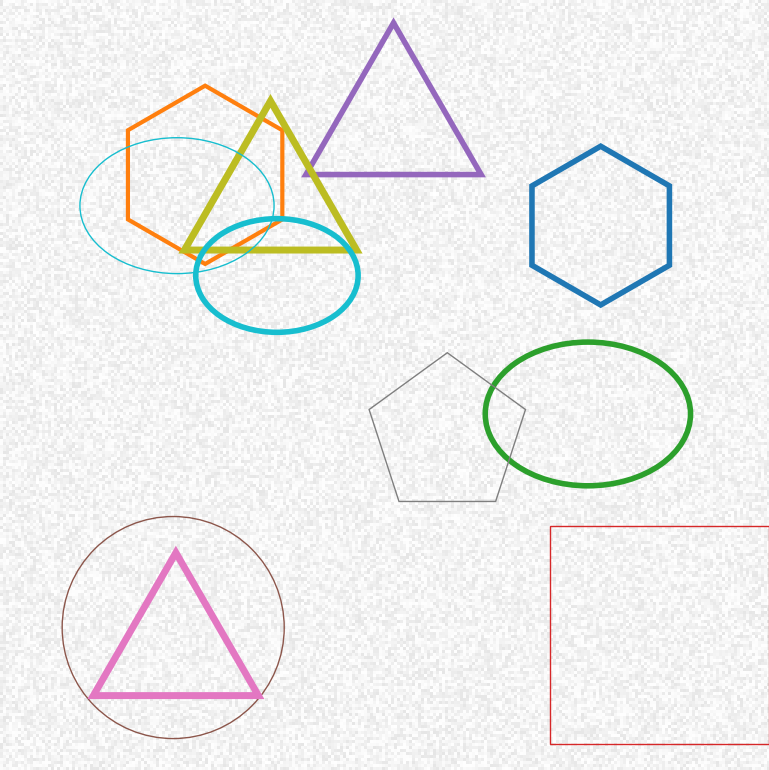[{"shape": "hexagon", "thickness": 2, "radius": 0.52, "center": [0.78, 0.707]}, {"shape": "hexagon", "thickness": 1.5, "radius": 0.58, "center": [0.266, 0.773]}, {"shape": "oval", "thickness": 2, "radius": 0.67, "center": [0.763, 0.462]}, {"shape": "square", "thickness": 0.5, "radius": 0.71, "center": [0.856, 0.175]}, {"shape": "triangle", "thickness": 2, "radius": 0.66, "center": [0.511, 0.839]}, {"shape": "circle", "thickness": 0.5, "radius": 0.72, "center": [0.225, 0.185]}, {"shape": "triangle", "thickness": 2.5, "radius": 0.62, "center": [0.228, 0.158]}, {"shape": "pentagon", "thickness": 0.5, "radius": 0.53, "center": [0.581, 0.435]}, {"shape": "triangle", "thickness": 2.5, "radius": 0.65, "center": [0.351, 0.74]}, {"shape": "oval", "thickness": 2, "radius": 0.53, "center": [0.36, 0.642]}, {"shape": "oval", "thickness": 0.5, "radius": 0.63, "center": [0.23, 0.733]}]